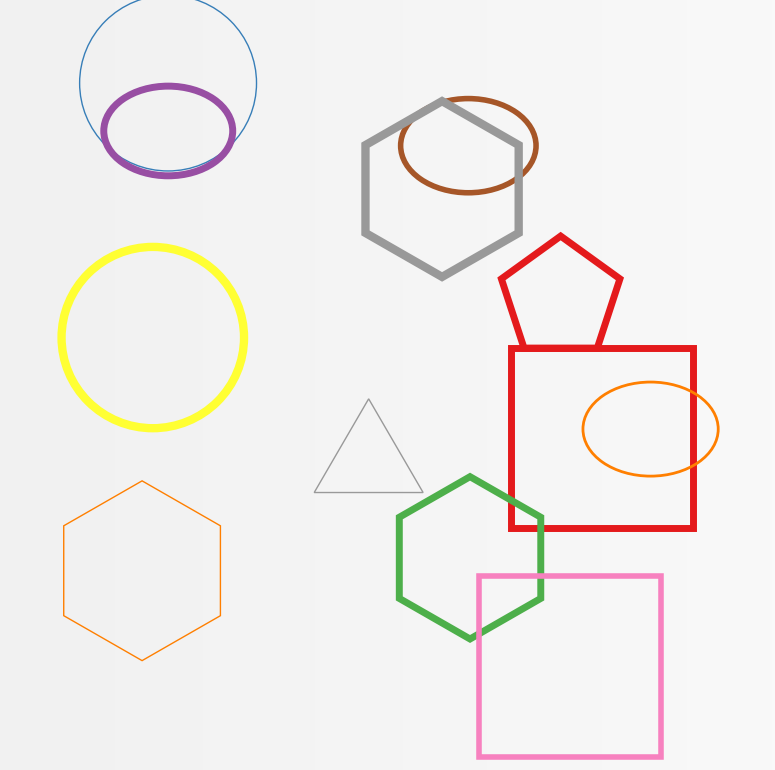[{"shape": "square", "thickness": 2.5, "radius": 0.58, "center": [0.777, 0.431]}, {"shape": "pentagon", "thickness": 2.5, "radius": 0.4, "center": [0.723, 0.613]}, {"shape": "circle", "thickness": 0.5, "radius": 0.57, "center": [0.217, 0.892]}, {"shape": "hexagon", "thickness": 2.5, "radius": 0.53, "center": [0.606, 0.276]}, {"shape": "oval", "thickness": 2.5, "radius": 0.42, "center": [0.217, 0.83]}, {"shape": "oval", "thickness": 1, "radius": 0.44, "center": [0.839, 0.443]}, {"shape": "hexagon", "thickness": 0.5, "radius": 0.58, "center": [0.183, 0.259]}, {"shape": "circle", "thickness": 3, "radius": 0.59, "center": [0.197, 0.562]}, {"shape": "oval", "thickness": 2, "radius": 0.44, "center": [0.604, 0.811]}, {"shape": "square", "thickness": 2, "radius": 0.59, "center": [0.735, 0.135]}, {"shape": "hexagon", "thickness": 3, "radius": 0.57, "center": [0.57, 0.755]}, {"shape": "triangle", "thickness": 0.5, "radius": 0.41, "center": [0.476, 0.401]}]